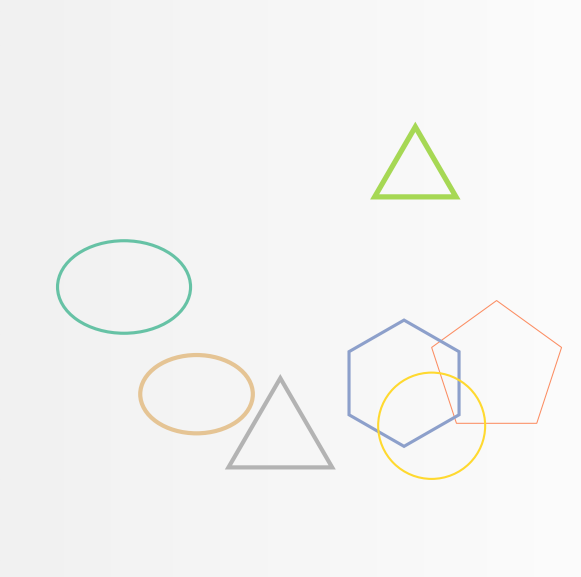[{"shape": "oval", "thickness": 1.5, "radius": 0.57, "center": [0.213, 0.502]}, {"shape": "pentagon", "thickness": 0.5, "radius": 0.59, "center": [0.854, 0.361]}, {"shape": "hexagon", "thickness": 1.5, "radius": 0.55, "center": [0.695, 0.336]}, {"shape": "triangle", "thickness": 2.5, "radius": 0.4, "center": [0.715, 0.699]}, {"shape": "circle", "thickness": 1, "radius": 0.46, "center": [0.743, 0.262]}, {"shape": "oval", "thickness": 2, "radius": 0.48, "center": [0.338, 0.317]}, {"shape": "triangle", "thickness": 2, "radius": 0.52, "center": [0.482, 0.241]}]